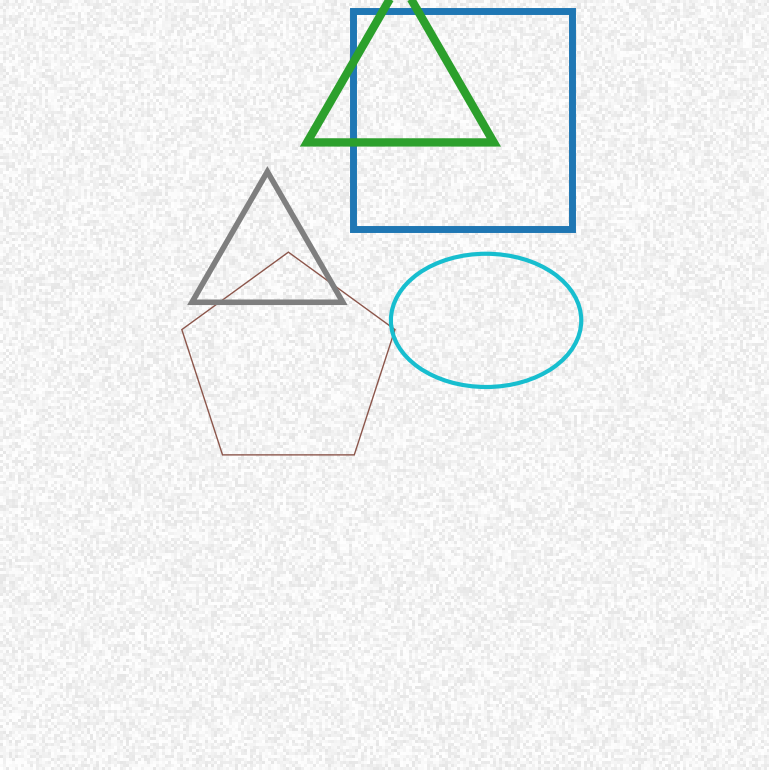[{"shape": "square", "thickness": 2.5, "radius": 0.71, "center": [0.601, 0.844]}, {"shape": "triangle", "thickness": 3, "radius": 0.7, "center": [0.52, 0.885]}, {"shape": "pentagon", "thickness": 0.5, "radius": 0.73, "center": [0.375, 0.527]}, {"shape": "triangle", "thickness": 2, "radius": 0.57, "center": [0.347, 0.664]}, {"shape": "oval", "thickness": 1.5, "radius": 0.62, "center": [0.631, 0.584]}]